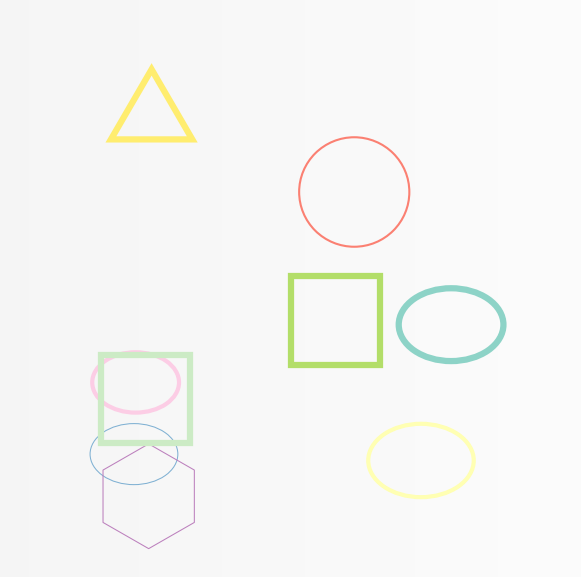[{"shape": "oval", "thickness": 3, "radius": 0.45, "center": [0.776, 0.437]}, {"shape": "oval", "thickness": 2, "radius": 0.45, "center": [0.724, 0.202]}, {"shape": "circle", "thickness": 1, "radius": 0.47, "center": [0.609, 0.667]}, {"shape": "oval", "thickness": 0.5, "radius": 0.38, "center": [0.23, 0.213]}, {"shape": "square", "thickness": 3, "radius": 0.38, "center": [0.577, 0.444]}, {"shape": "oval", "thickness": 2, "radius": 0.37, "center": [0.233, 0.337]}, {"shape": "hexagon", "thickness": 0.5, "radius": 0.45, "center": [0.256, 0.14]}, {"shape": "square", "thickness": 3, "radius": 0.38, "center": [0.25, 0.308]}, {"shape": "triangle", "thickness": 3, "radius": 0.4, "center": [0.261, 0.798]}]